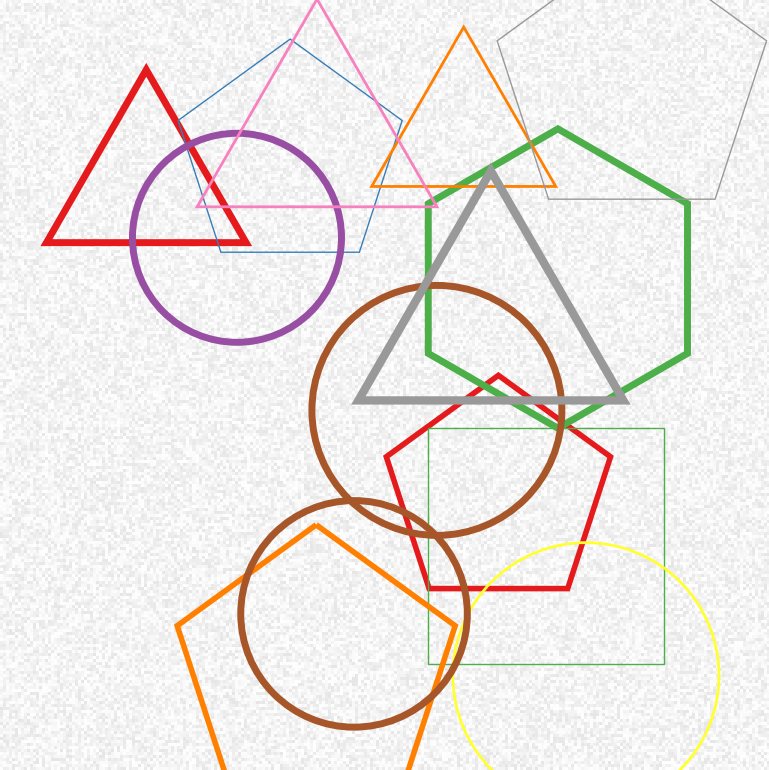[{"shape": "pentagon", "thickness": 2, "radius": 0.77, "center": [0.647, 0.359]}, {"shape": "triangle", "thickness": 2.5, "radius": 0.75, "center": [0.19, 0.76]}, {"shape": "pentagon", "thickness": 0.5, "radius": 0.76, "center": [0.377, 0.796]}, {"shape": "hexagon", "thickness": 2.5, "radius": 0.97, "center": [0.725, 0.638]}, {"shape": "square", "thickness": 0.5, "radius": 0.76, "center": [0.709, 0.291]}, {"shape": "circle", "thickness": 2.5, "radius": 0.68, "center": [0.308, 0.691]}, {"shape": "pentagon", "thickness": 2, "radius": 0.95, "center": [0.411, 0.129]}, {"shape": "triangle", "thickness": 1, "radius": 0.69, "center": [0.602, 0.827]}, {"shape": "circle", "thickness": 1, "radius": 0.86, "center": [0.761, 0.122]}, {"shape": "circle", "thickness": 2.5, "radius": 0.74, "center": [0.46, 0.203]}, {"shape": "circle", "thickness": 2.5, "radius": 0.81, "center": [0.567, 0.467]}, {"shape": "triangle", "thickness": 1, "radius": 0.9, "center": [0.412, 0.821]}, {"shape": "triangle", "thickness": 3, "radius": 0.99, "center": [0.638, 0.579]}, {"shape": "pentagon", "thickness": 0.5, "radius": 0.92, "center": [0.821, 0.89]}]